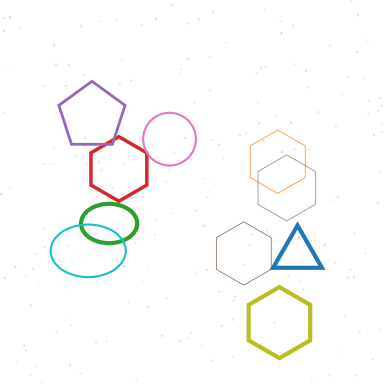[{"shape": "triangle", "thickness": 3, "radius": 0.37, "center": [0.773, 0.341]}, {"shape": "hexagon", "thickness": 0.5, "radius": 0.41, "center": [0.721, 0.58]}, {"shape": "oval", "thickness": 3, "radius": 0.36, "center": [0.283, 0.42]}, {"shape": "hexagon", "thickness": 2.5, "radius": 0.42, "center": [0.309, 0.561]}, {"shape": "pentagon", "thickness": 2, "radius": 0.45, "center": [0.239, 0.698]}, {"shape": "hexagon", "thickness": 0.5, "radius": 0.41, "center": [0.633, 0.342]}, {"shape": "circle", "thickness": 1.5, "radius": 0.34, "center": [0.44, 0.639]}, {"shape": "hexagon", "thickness": 0.5, "radius": 0.43, "center": [0.745, 0.512]}, {"shape": "hexagon", "thickness": 3, "radius": 0.46, "center": [0.726, 0.162]}, {"shape": "oval", "thickness": 1.5, "radius": 0.49, "center": [0.229, 0.348]}]